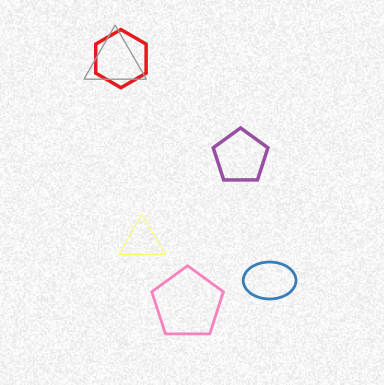[{"shape": "hexagon", "thickness": 2.5, "radius": 0.38, "center": [0.314, 0.848]}, {"shape": "oval", "thickness": 2, "radius": 0.34, "center": [0.7, 0.271]}, {"shape": "pentagon", "thickness": 2.5, "radius": 0.37, "center": [0.625, 0.593]}, {"shape": "triangle", "thickness": 0.5, "radius": 0.35, "center": [0.369, 0.374]}, {"shape": "pentagon", "thickness": 2, "radius": 0.49, "center": [0.487, 0.212]}, {"shape": "triangle", "thickness": 1, "radius": 0.47, "center": [0.299, 0.841]}]